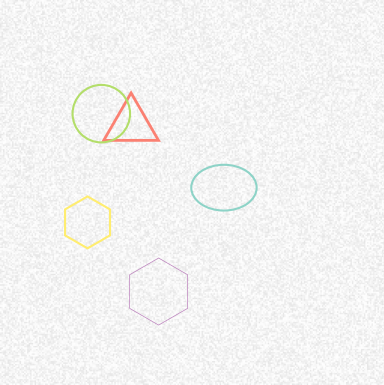[{"shape": "oval", "thickness": 1.5, "radius": 0.42, "center": [0.582, 0.513]}, {"shape": "triangle", "thickness": 2, "radius": 0.41, "center": [0.341, 0.676]}, {"shape": "circle", "thickness": 1.5, "radius": 0.37, "center": [0.263, 0.705]}, {"shape": "hexagon", "thickness": 0.5, "radius": 0.44, "center": [0.412, 0.243]}, {"shape": "hexagon", "thickness": 1.5, "radius": 0.34, "center": [0.227, 0.422]}]